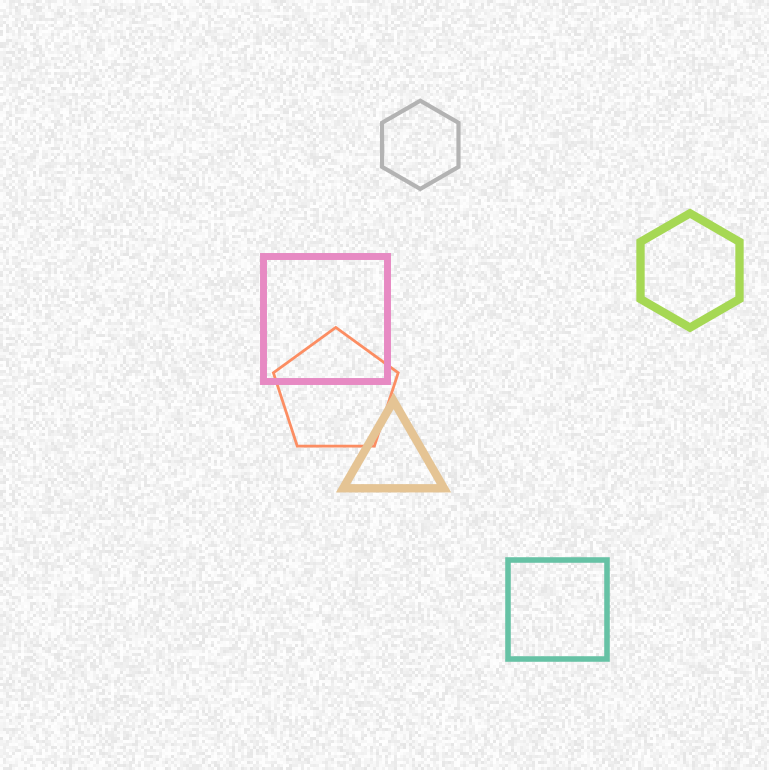[{"shape": "square", "thickness": 2, "radius": 0.32, "center": [0.724, 0.208]}, {"shape": "pentagon", "thickness": 1, "radius": 0.43, "center": [0.436, 0.49]}, {"shape": "square", "thickness": 2.5, "radius": 0.4, "center": [0.422, 0.586]}, {"shape": "hexagon", "thickness": 3, "radius": 0.37, "center": [0.896, 0.649]}, {"shape": "triangle", "thickness": 3, "radius": 0.38, "center": [0.511, 0.404]}, {"shape": "hexagon", "thickness": 1.5, "radius": 0.29, "center": [0.546, 0.812]}]